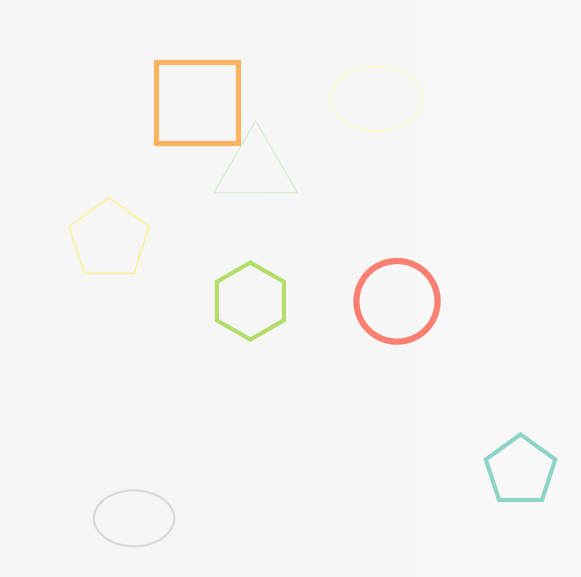[{"shape": "pentagon", "thickness": 2, "radius": 0.31, "center": [0.896, 0.184]}, {"shape": "oval", "thickness": 0.5, "radius": 0.4, "center": [0.647, 0.829]}, {"shape": "circle", "thickness": 3, "radius": 0.35, "center": [0.683, 0.477]}, {"shape": "square", "thickness": 2.5, "radius": 0.35, "center": [0.339, 0.822]}, {"shape": "hexagon", "thickness": 2, "radius": 0.33, "center": [0.431, 0.478]}, {"shape": "oval", "thickness": 1, "radius": 0.35, "center": [0.231, 0.102]}, {"shape": "triangle", "thickness": 0.5, "radius": 0.42, "center": [0.44, 0.707]}, {"shape": "pentagon", "thickness": 0.5, "radius": 0.36, "center": [0.188, 0.585]}]